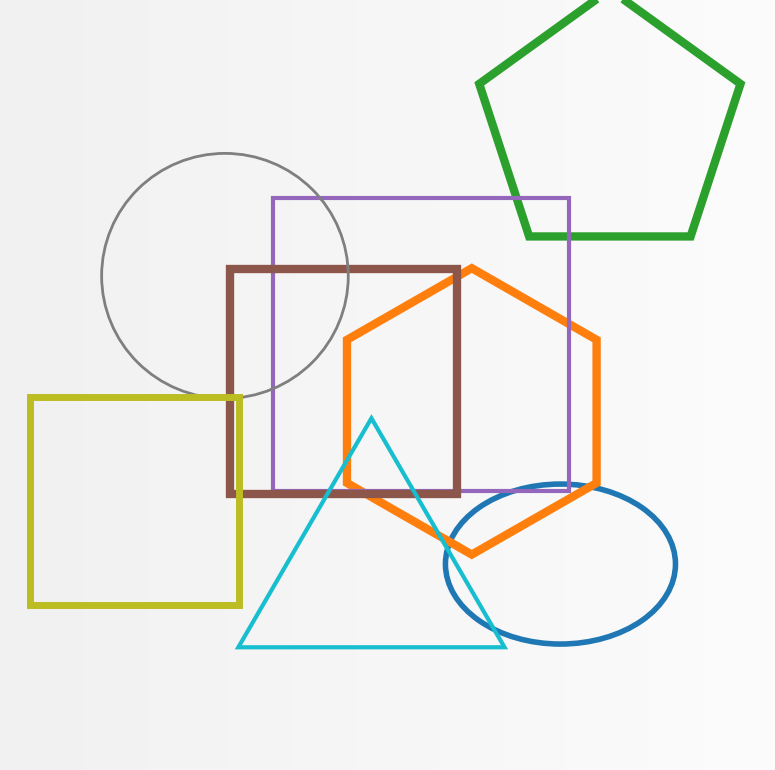[{"shape": "oval", "thickness": 2, "radius": 0.74, "center": [0.723, 0.267]}, {"shape": "hexagon", "thickness": 3, "radius": 0.93, "center": [0.609, 0.466]}, {"shape": "pentagon", "thickness": 3, "radius": 0.89, "center": [0.787, 0.836]}, {"shape": "square", "thickness": 1.5, "radius": 0.95, "center": [0.543, 0.553]}, {"shape": "square", "thickness": 3, "radius": 0.73, "center": [0.443, 0.504]}, {"shape": "circle", "thickness": 1, "radius": 0.8, "center": [0.29, 0.642]}, {"shape": "square", "thickness": 2.5, "radius": 0.68, "center": [0.174, 0.35]}, {"shape": "triangle", "thickness": 1.5, "radius": 0.99, "center": [0.479, 0.259]}]